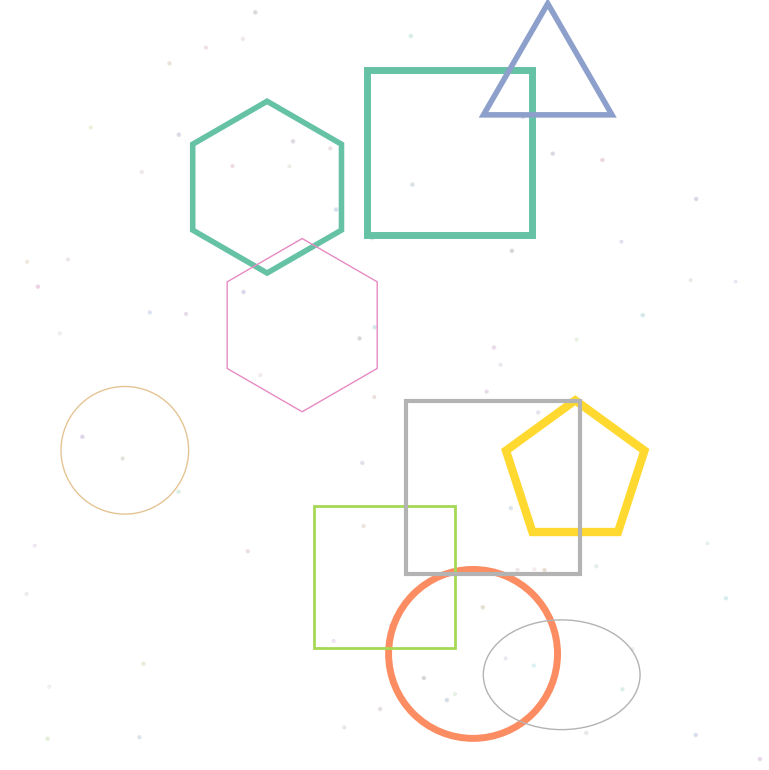[{"shape": "square", "thickness": 2.5, "radius": 0.53, "center": [0.584, 0.802]}, {"shape": "hexagon", "thickness": 2, "radius": 0.56, "center": [0.347, 0.757]}, {"shape": "circle", "thickness": 2.5, "radius": 0.55, "center": [0.614, 0.151]}, {"shape": "triangle", "thickness": 2, "radius": 0.48, "center": [0.711, 0.899]}, {"shape": "hexagon", "thickness": 0.5, "radius": 0.56, "center": [0.392, 0.578]}, {"shape": "square", "thickness": 1, "radius": 0.46, "center": [0.499, 0.251]}, {"shape": "pentagon", "thickness": 3, "radius": 0.47, "center": [0.747, 0.386]}, {"shape": "circle", "thickness": 0.5, "radius": 0.41, "center": [0.162, 0.415]}, {"shape": "oval", "thickness": 0.5, "radius": 0.51, "center": [0.729, 0.124]}, {"shape": "square", "thickness": 1.5, "radius": 0.56, "center": [0.64, 0.367]}]